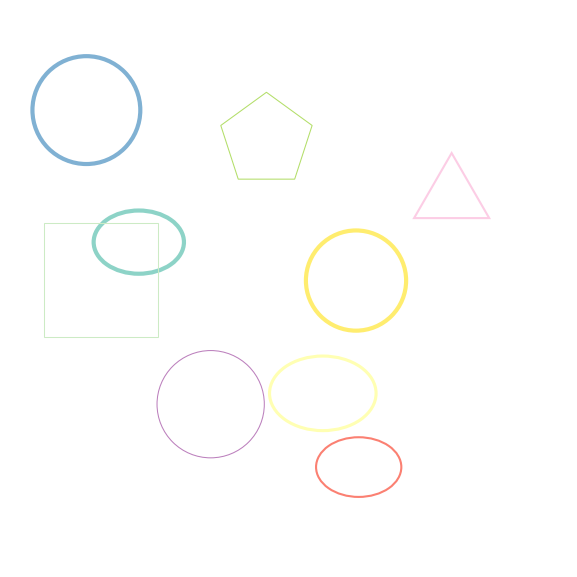[{"shape": "oval", "thickness": 2, "radius": 0.39, "center": [0.24, 0.58]}, {"shape": "oval", "thickness": 1.5, "radius": 0.46, "center": [0.559, 0.318]}, {"shape": "oval", "thickness": 1, "radius": 0.37, "center": [0.621, 0.19]}, {"shape": "circle", "thickness": 2, "radius": 0.47, "center": [0.15, 0.808]}, {"shape": "pentagon", "thickness": 0.5, "radius": 0.42, "center": [0.461, 0.756]}, {"shape": "triangle", "thickness": 1, "radius": 0.38, "center": [0.782, 0.659]}, {"shape": "circle", "thickness": 0.5, "radius": 0.46, "center": [0.365, 0.299]}, {"shape": "square", "thickness": 0.5, "radius": 0.49, "center": [0.175, 0.514]}, {"shape": "circle", "thickness": 2, "radius": 0.43, "center": [0.616, 0.513]}]